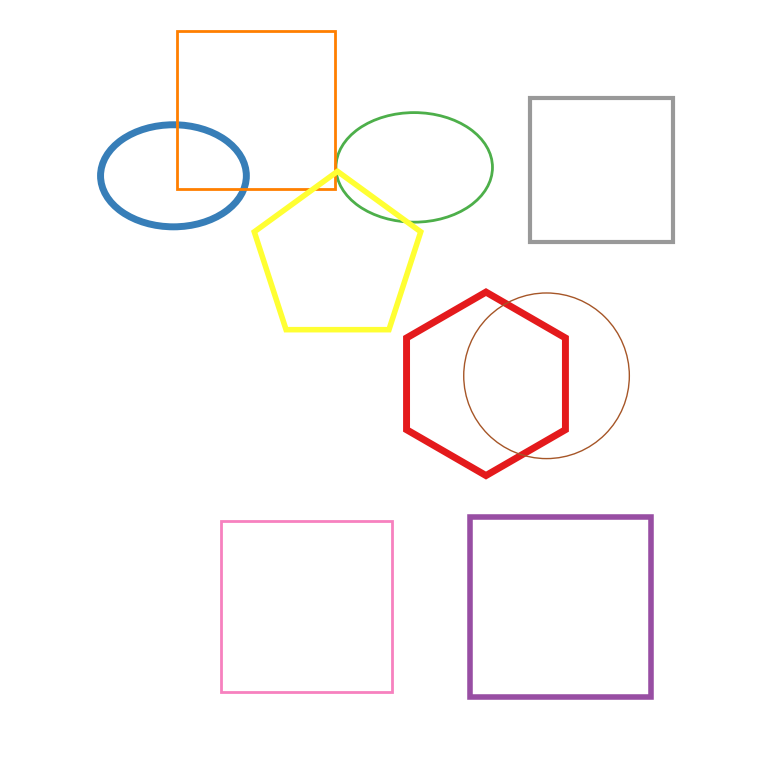[{"shape": "hexagon", "thickness": 2.5, "radius": 0.6, "center": [0.631, 0.502]}, {"shape": "oval", "thickness": 2.5, "radius": 0.47, "center": [0.225, 0.772]}, {"shape": "oval", "thickness": 1, "radius": 0.51, "center": [0.538, 0.783]}, {"shape": "square", "thickness": 2, "radius": 0.59, "center": [0.728, 0.212]}, {"shape": "square", "thickness": 1, "radius": 0.51, "center": [0.332, 0.857]}, {"shape": "pentagon", "thickness": 2, "radius": 0.57, "center": [0.438, 0.664]}, {"shape": "circle", "thickness": 0.5, "radius": 0.54, "center": [0.71, 0.512]}, {"shape": "square", "thickness": 1, "radius": 0.56, "center": [0.398, 0.213]}, {"shape": "square", "thickness": 1.5, "radius": 0.47, "center": [0.781, 0.779]}]